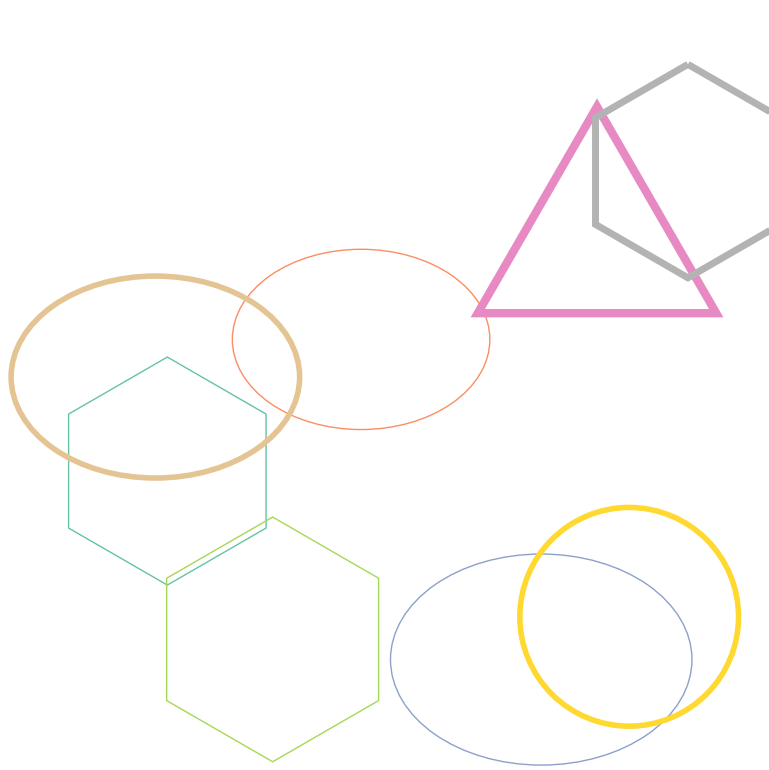[{"shape": "hexagon", "thickness": 0.5, "radius": 0.74, "center": [0.217, 0.388]}, {"shape": "oval", "thickness": 0.5, "radius": 0.84, "center": [0.469, 0.559]}, {"shape": "oval", "thickness": 0.5, "radius": 0.98, "center": [0.703, 0.143]}, {"shape": "triangle", "thickness": 3, "radius": 0.89, "center": [0.775, 0.683]}, {"shape": "hexagon", "thickness": 0.5, "radius": 0.79, "center": [0.354, 0.17]}, {"shape": "circle", "thickness": 2, "radius": 0.71, "center": [0.817, 0.199]}, {"shape": "oval", "thickness": 2, "radius": 0.94, "center": [0.202, 0.51]}, {"shape": "hexagon", "thickness": 2.5, "radius": 0.69, "center": [0.893, 0.778]}]